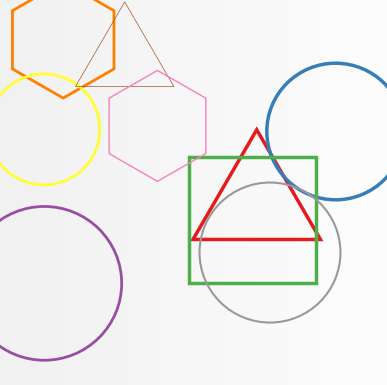[{"shape": "triangle", "thickness": 2.5, "radius": 0.95, "center": [0.662, 0.473]}, {"shape": "circle", "thickness": 2.5, "radius": 0.89, "center": [0.866, 0.658]}, {"shape": "square", "thickness": 2.5, "radius": 0.82, "center": [0.652, 0.429]}, {"shape": "circle", "thickness": 2, "radius": 1.0, "center": [0.114, 0.264]}, {"shape": "hexagon", "thickness": 2, "radius": 0.76, "center": [0.163, 0.897]}, {"shape": "circle", "thickness": 2, "radius": 0.72, "center": [0.114, 0.664]}, {"shape": "triangle", "thickness": 0.5, "radius": 0.73, "center": [0.322, 0.848]}, {"shape": "hexagon", "thickness": 1, "radius": 0.72, "center": [0.406, 0.673]}, {"shape": "circle", "thickness": 1.5, "radius": 0.91, "center": [0.697, 0.344]}]